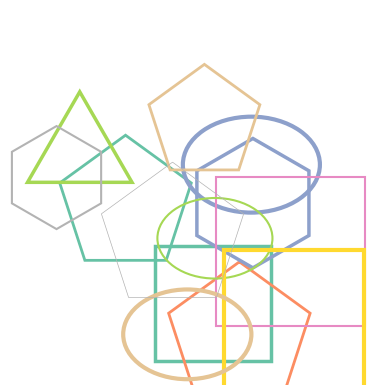[{"shape": "pentagon", "thickness": 2, "radius": 0.9, "center": [0.326, 0.469]}, {"shape": "square", "thickness": 2.5, "radius": 0.75, "center": [0.553, 0.212]}, {"shape": "pentagon", "thickness": 2, "radius": 0.97, "center": [0.622, 0.127]}, {"shape": "hexagon", "thickness": 2.5, "radius": 0.84, "center": [0.657, 0.472]}, {"shape": "oval", "thickness": 3, "radius": 0.89, "center": [0.653, 0.572]}, {"shape": "square", "thickness": 1.5, "radius": 0.97, "center": [0.754, 0.348]}, {"shape": "oval", "thickness": 1.5, "radius": 0.75, "center": [0.558, 0.381]}, {"shape": "triangle", "thickness": 2.5, "radius": 0.78, "center": [0.207, 0.605]}, {"shape": "square", "thickness": 3, "radius": 0.91, "center": [0.764, 0.167]}, {"shape": "pentagon", "thickness": 2, "radius": 0.76, "center": [0.531, 0.681]}, {"shape": "oval", "thickness": 3, "radius": 0.83, "center": [0.486, 0.132]}, {"shape": "pentagon", "thickness": 0.5, "radius": 0.97, "center": [0.448, 0.385]}, {"shape": "hexagon", "thickness": 1.5, "radius": 0.67, "center": [0.147, 0.539]}]